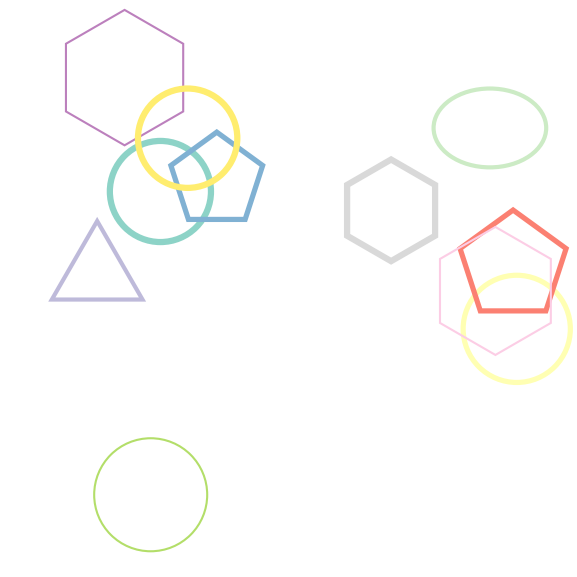[{"shape": "circle", "thickness": 3, "radius": 0.44, "center": [0.278, 0.668]}, {"shape": "circle", "thickness": 2.5, "radius": 0.46, "center": [0.895, 0.43]}, {"shape": "triangle", "thickness": 2, "radius": 0.45, "center": [0.168, 0.526]}, {"shape": "pentagon", "thickness": 2.5, "radius": 0.48, "center": [0.888, 0.539]}, {"shape": "pentagon", "thickness": 2.5, "radius": 0.42, "center": [0.375, 0.687]}, {"shape": "circle", "thickness": 1, "radius": 0.49, "center": [0.261, 0.142]}, {"shape": "hexagon", "thickness": 1, "radius": 0.55, "center": [0.858, 0.495]}, {"shape": "hexagon", "thickness": 3, "radius": 0.44, "center": [0.677, 0.635]}, {"shape": "hexagon", "thickness": 1, "radius": 0.59, "center": [0.216, 0.865]}, {"shape": "oval", "thickness": 2, "radius": 0.49, "center": [0.848, 0.778]}, {"shape": "circle", "thickness": 3, "radius": 0.43, "center": [0.325, 0.76]}]